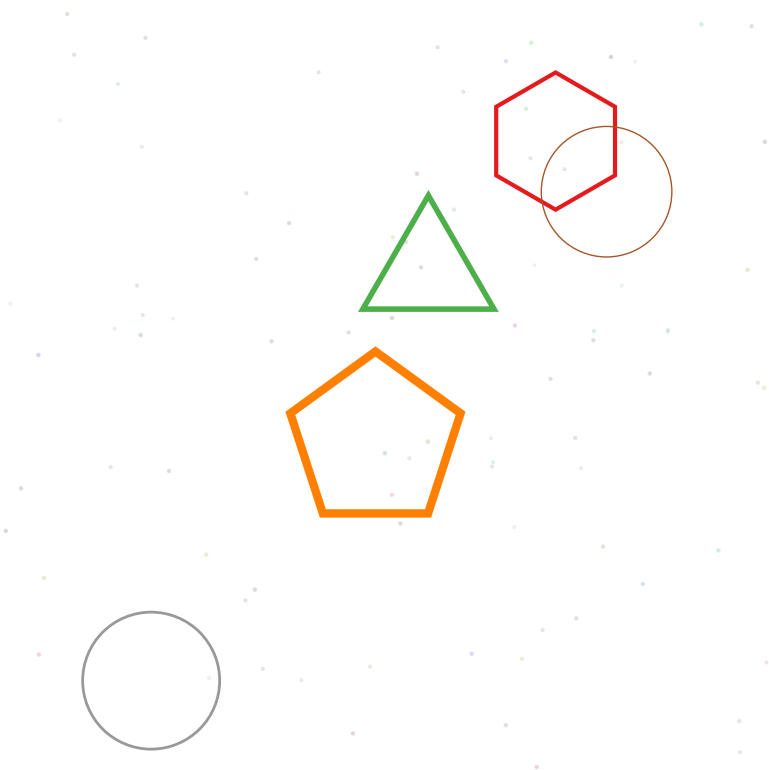[{"shape": "hexagon", "thickness": 1.5, "radius": 0.45, "center": [0.722, 0.817]}, {"shape": "triangle", "thickness": 2, "radius": 0.49, "center": [0.556, 0.648]}, {"shape": "pentagon", "thickness": 3, "radius": 0.58, "center": [0.488, 0.427]}, {"shape": "circle", "thickness": 0.5, "radius": 0.42, "center": [0.788, 0.751]}, {"shape": "circle", "thickness": 1, "radius": 0.44, "center": [0.196, 0.116]}]